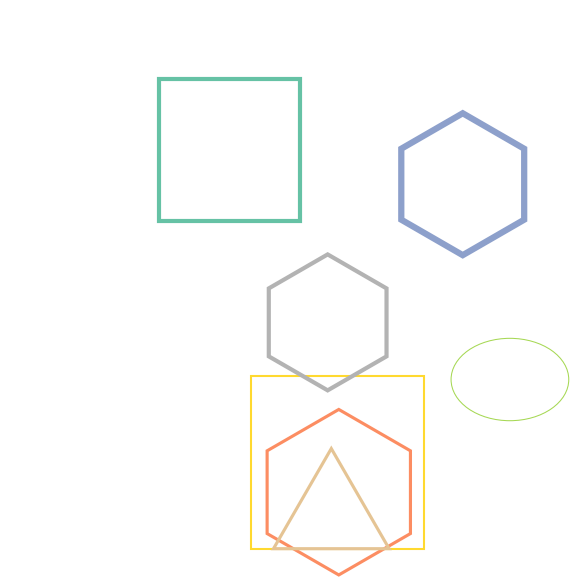[{"shape": "square", "thickness": 2, "radius": 0.61, "center": [0.397, 0.739]}, {"shape": "hexagon", "thickness": 1.5, "radius": 0.72, "center": [0.587, 0.147]}, {"shape": "hexagon", "thickness": 3, "radius": 0.61, "center": [0.801, 0.68]}, {"shape": "oval", "thickness": 0.5, "radius": 0.51, "center": [0.883, 0.342]}, {"shape": "square", "thickness": 1, "radius": 0.75, "center": [0.584, 0.199]}, {"shape": "triangle", "thickness": 1.5, "radius": 0.58, "center": [0.574, 0.107]}, {"shape": "hexagon", "thickness": 2, "radius": 0.59, "center": [0.567, 0.441]}]